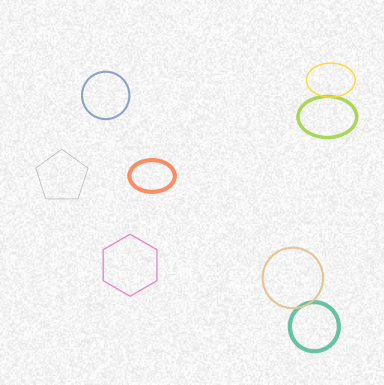[{"shape": "circle", "thickness": 3, "radius": 0.32, "center": [0.816, 0.151]}, {"shape": "oval", "thickness": 3, "radius": 0.29, "center": [0.395, 0.543]}, {"shape": "circle", "thickness": 1.5, "radius": 0.31, "center": [0.275, 0.752]}, {"shape": "hexagon", "thickness": 1, "radius": 0.4, "center": [0.338, 0.311]}, {"shape": "oval", "thickness": 2.5, "radius": 0.38, "center": [0.85, 0.696]}, {"shape": "oval", "thickness": 1, "radius": 0.32, "center": [0.859, 0.792]}, {"shape": "circle", "thickness": 1.5, "radius": 0.39, "center": [0.761, 0.278]}, {"shape": "pentagon", "thickness": 0.5, "radius": 0.36, "center": [0.161, 0.541]}]